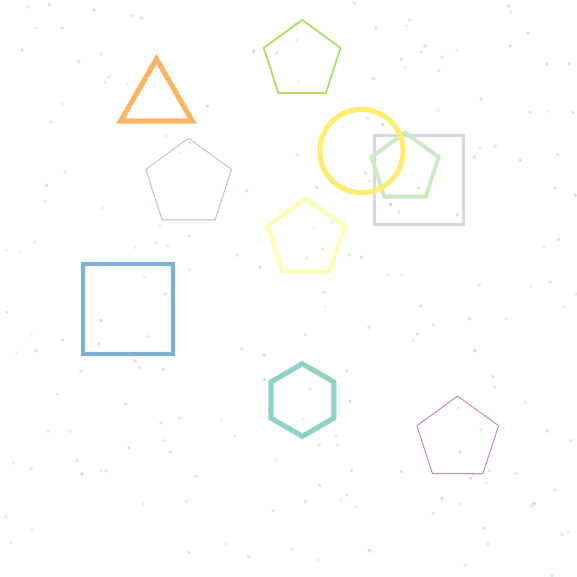[{"shape": "hexagon", "thickness": 2.5, "radius": 0.31, "center": [0.524, 0.306]}, {"shape": "pentagon", "thickness": 2, "radius": 0.35, "center": [0.53, 0.586]}, {"shape": "pentagon", "thickness": 0.5, "radius": 0.39, "center": [0.327, 0.682]}, {"shape": "square", "thickness": 2, "radius": 0.39, "center": [0.222, 0.464]}, {"shape": "triangle", "thickness": 2.5, "radius": 0.36, "center": [0.271, 0.825]}, {"shape": "pentagon", "thickness": 1, "radius": 0.35, "center": [0.523, 0.895]}, {"shape": "square", "thickness": 1.5, "radius": 0.38, "center": [0.725, 0.689]}, {"shape": "pentagon", "thickness": 0.5, "radius": 0.37, "center": [0.793, 0.239]}, {"shape": "pentagon", "thickness": 2, "radius": 0.31, "center": [0.701, 0.708]}, {"shape": "circle", "thickness": 2.5, "radius": 0.36, "center": [0.626, 0.738]}]